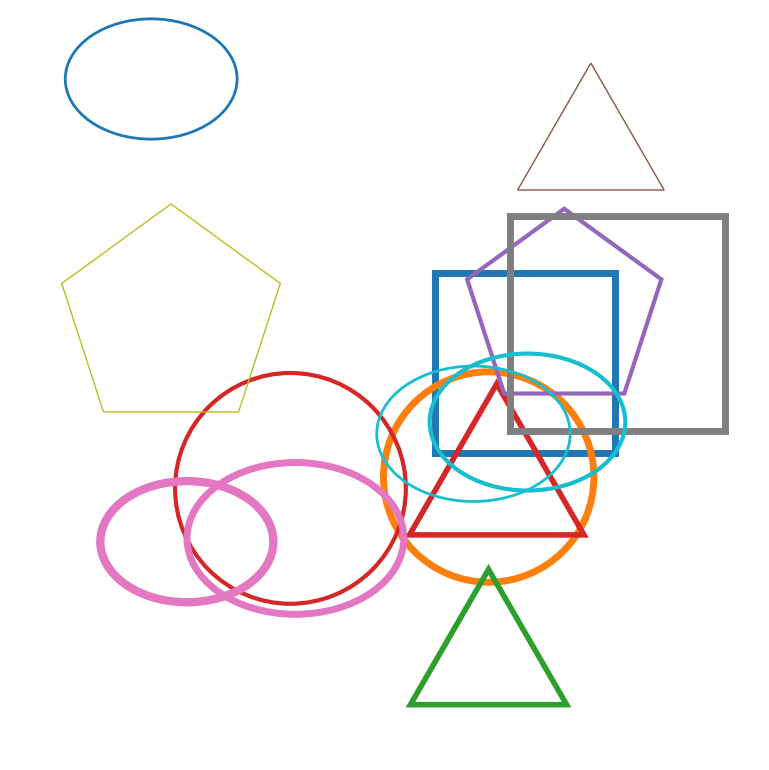[{"shape": "square", "thickness": 2.5, "radius": 0.58, "center": [0.682, 0.529]}, {"shape": "oval", "thickness": 1, "radius": 0.56, "center": [0.196, 0.897]}, {"shape": "circle", "thickness": 2.5, "radius": 0.68, "center": [0.635, 0.38]}, {"shape": "triangle", "thickness": 2, "radius": 0.59, "center": [0.634, 0.143]}, {"shape": "circle", "thickness": 1.5, "radius": 0.75, "center": [0.377, 0.366]}, {"shape": "triangle", "thickness": 2, "radius": 0.65, "center": [0.645, 0.371]}, {"shape": "pentagon", "thickness": 1.5, "radius": 0.66, "center": [0.733, 0.596]}, {"shape": "triangle", "thickness": 0.5, "radius": 0.55, "center": [0.767, 0.808]}, {"shape": "oval", "thickness": 2.5, "radius": 0.7, "center": [0.384, 0.301]}, {"shape": "oval", "thickness": 3, "radius": 0.56, "center": [0.243, 0.297]}, {"shape": "square", "thickness": 2.5, "radius": 0.7, "center": [0.802, 0.58]}, {"shape": "pentagon", "thickness": 0.5, "radius": 0.75, "center": [0.222, 0.586]}, {"shape": "oval", "thickness": 1.5, "radius": 0.64, "center": [0.685, 0.452]}, {"shape": "oval", "thickness": 1, "radius": 0.63, "center": [0.615, 0.437]}]